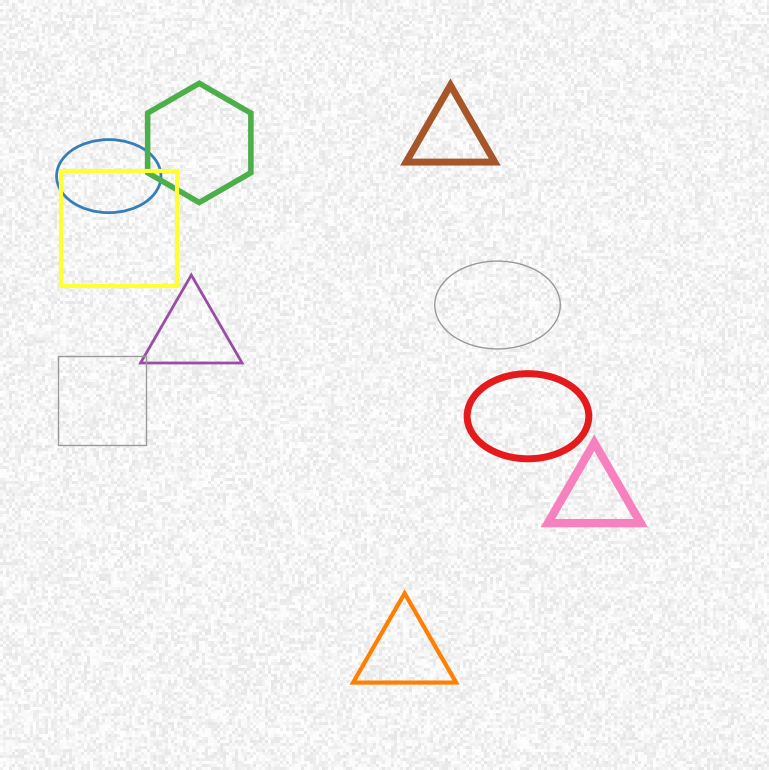[{"shape": "oval", "thickness": 2.5, "radius": 0.39, "center": [0.686, 0.459]}, {"shape": "oval", "thickness": 1, "radius": 0.34, "center": [0.141, 0.771]}, {"shape": "hexagon", "thickness": 2, "radius": 0.39, "center": [0.259, 0.814]}, {"shape": "triangle", "thickness": 1, "radius": 0.38, "center": [0.248, 0.567]}, {"shape": "triangle", "thickness": 1.5, "radius": 0.39, "center": [0.525, 0.152]}, {"shape": "square", "thickness": 1.5, "radius": 0.37, "center": [0.154, 0.704]}, {"shape": "triangle", "thickness": 2.5, "radius": 0.33, "center": [0.585, 0.823]}, {"shape": "triangle", "thickness": 3, "radius": 0.35, "center": [0.772, 0.355]}, {"shape": "square", "thickness": 0.5, "radius": 0.29, "center": [0.132, 0.48]}, {"shape": "oval", "thickness": 0.5, "radius": 0.41, "center": [0.646, 0.604]}]